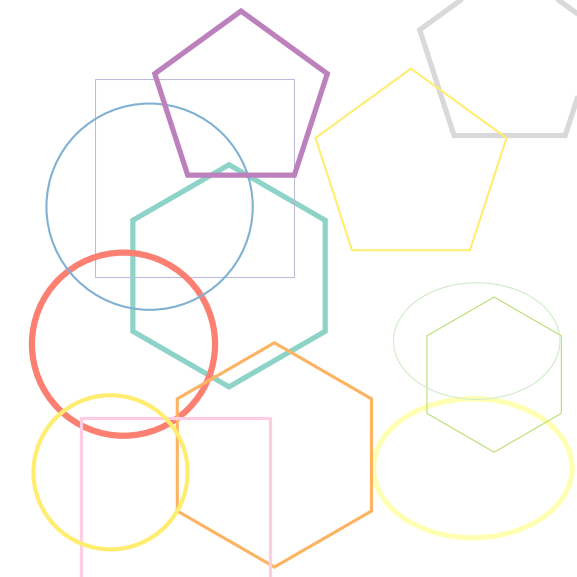[{"shape": "hexagon", "thickness": 2.5, "radius": 0.96, "center": [0.397, 0.522]}, {"shape": "oval", "thickness": 2.5, "radius": 0.86, "center": [0.819, 0.188]}, {"shape": "square", "thickness": 0.5, "radius": 0.86, "center": [0.337, 0.691]}, {"shape": "circle", "thickness": 3, "radius": 0.79, "center": [0.214, 0.403]}, {"shape": "circle", "thickness": 1, "radius": 0.89, "center": [0.259, 0.641]}, {"shape": "hexagon", "thickness": 1.5, "radius": 0.97, "center": [0.475, 0.211]}, {"shape": "hexagon", "thickness": 0.5, "radius": 0.67, "center": [0.856, 0.35]}, {"shape": "square", "thickness": 1.5, "radius": 0.82, "center": [0.303, 0.112]}, {"shape": "pentagon", "thickness": 2.5, "radius": 0.82, "center": [0.882, 0.897]}, {"shape": "pentagon", "thickness": 2.5, "radius": 0.79, "center": [0.417, 0.823]}, {"shape": "oval", "thickness": 0.5, "radius": 0.72, "center": [0.826, 0.409]}, {"shape": "pentagon", "thickness": 1, "radius": 0.87, "center": [0.712, 0.706]}, {"shape": "circle", "thickness": 2, "radius": 0.67, "center": [0.191, 0.181]}]